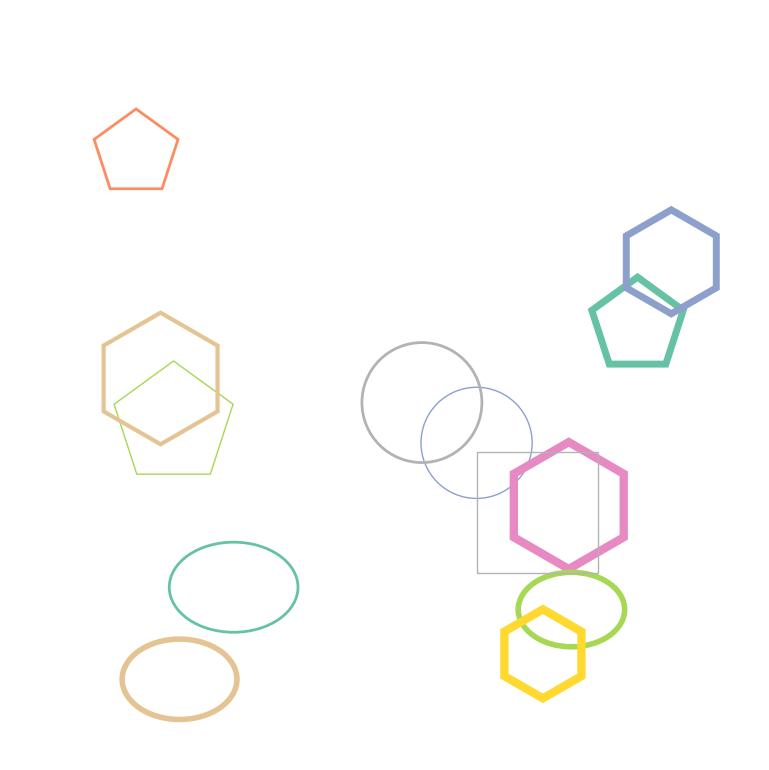[{"shape": "oval", "thickness": 1, "radius": 0.42, "center": [0.303, 0.237]}, {"shape": "pentagon", "thickness": 2.5, "radius": 0.31, "center": [0.828, 0.578]}, {"shape": "pentagon", "thickness": 1, "radius": 0.29, "center": [0.177, 0.801]}, {"shape": "circle", "thickness": 0.5, "radius": 0.36, "center": [0.619, 0.425]}, {"shape": "hexagon", "thickness": 2.5, "radius": 0.34, "center": [0.872, 0.66]}, {"shape": "hexagon", "thickness": 3, "radius": 0.41, "center": [0.739, 0.343]}, {"shape": "oval", "thickness": 2, "radius": 0.35, "center": [0.742, 0.208]}, {"shape": "pentagon", "thickness": 0.5, "radius": 0.41, "center": [0.225, 0.45]}, {"shape": "hexagon", "thickness": 3, "radius": 0.29, "center": [0.705, 0.151]}, {"shape": "hexagon", "thickness": 1.5, "radius": 0.43, "center": [0.209, 0.508]}, {"shape": "oval", "thickness": 2, "radius": 0.37, "center": [0.233, 0.118]}, {"shape": "circle", "thickness": 1, "radius": 0.39, "center": [0.548, 0.477]}, {"shape": "square", "thickness": 0.5, "radius": 0.39, "center": [0.698, 0.334]}]